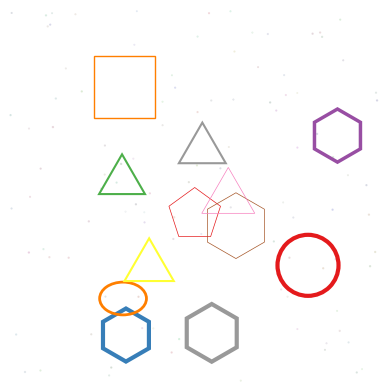[{"shape": "circle", "thickness": 3, "radius": 0.4, "center": [0.8, 0.311]}, {"shape": "pentagon", "thickness": 0.5, "radius": 0.35, "center": [0.506, 0.443]}, {"shape": "hexagon", "thickness": 3, "radius": 0.34, "center": [0.327, 0.13]}, {"shape": "triangle", "thickness": 1.5, "radius": 0.34, "center": [0.317, 0.53]}, {"shape": "hexagon", "thickness": 2.5, "radius": 0.34, "center": [0.877, 0.648]}, {"shape": "oval", "thickness": 2, "radius": 0.3, "center": [0.32, 0.225]}, {"shape": "square", "thickness": 1, "radius": 0.4, "center": [0.324, 0.774]}, {"shape": "triangle", "thickness": 1.5, "radius": 0.37, "center": [0.387, 0.307]}, {"shape": "hexagon", "thickness": 0.5, "radius": 0.43, "center": [0.613, 0.414]}, {"shape": "triangle", "thickness": 0.5, "radius": 0.4, "center": [0.593, 0.486]}, {"shape": "hexagon", "thickness": 3, "radius": 0.37, "center": [0.55, 0.135]}, {"shape": "triangle", "thickness": 1.5, "radius": 0.35, "center": [0.526, 0.611]}]